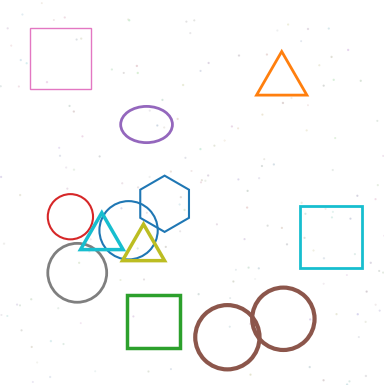[{"shape": "hexagon", "thickness": 1.5, "radius": 0.37, "center": [0.428, 0.471]}, {"shape": "circle", "thickness": 1.5, "radius": 0.38, "center": [0.334, 0.402]}, {"shape": "triangle", "thickness": 2, "radius": 0.38, "center": [0.732, 0.791]}, {"shape": "square", "thickness": 2.5, "radius": 0.34, "center": [0.399, 0.165]}, {"shape": "circle", "thickness": 1.5, "radius": 0.29, "center": [0.183, 0.437]}, {"shape": "oval", "thickness": 2, "radius": 0.34, "center": [0.381, 0.677]}, {"shape": "circle", "thickness": 3, "radius": 0.42, "center": [0.591, 0.124]}, {"shape": "circle", "thickness": 3, "radius": 0.41, "center": [0.736, 0.172]}, {"shape": "square", "thickness": 1, "radius": 0.4, "center": [0.156, 0.848]}, {"shape": "circle", "thickness": 2, "radius": 0.38, "center": [0.201, 0.291]}, {"shape": "triangle", "thickness": 2.5, "radius": 0.32, "center": [0.373, 0.355]}, {"shape": "triangle", "thickness": 2.5, "radius": 0.32, "center": [0.264, 0.384]}, {"shape": "square", "thickness": 2, "radius": 0.4, "center": [0.859, 0.384]}]